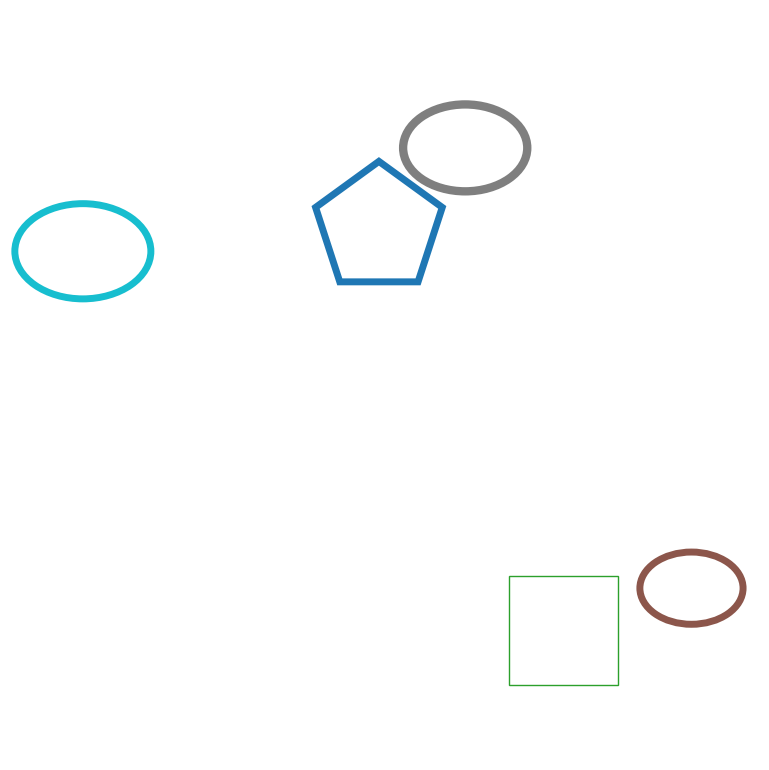[{"shape": "pentagon", "thickness": 2.5, "radius": 0.43, "center": [0.492, 0.704]}, {"shape": "square", "thickness": 0.5, "radius": 0.35, "center": [0.732, 0.181]}, {"shape": "oval", "thickness": 2.5, "radius": 0.34, "center": [0.898, 0.236]}, {"shape": "oval", "thickness": 3, "radius": 0.4, "center": [0.604, 0.808]}, {"shape": "oval", "thickness": 2.5, "radius": 0.44, "center": [0.108, 0.674]}]